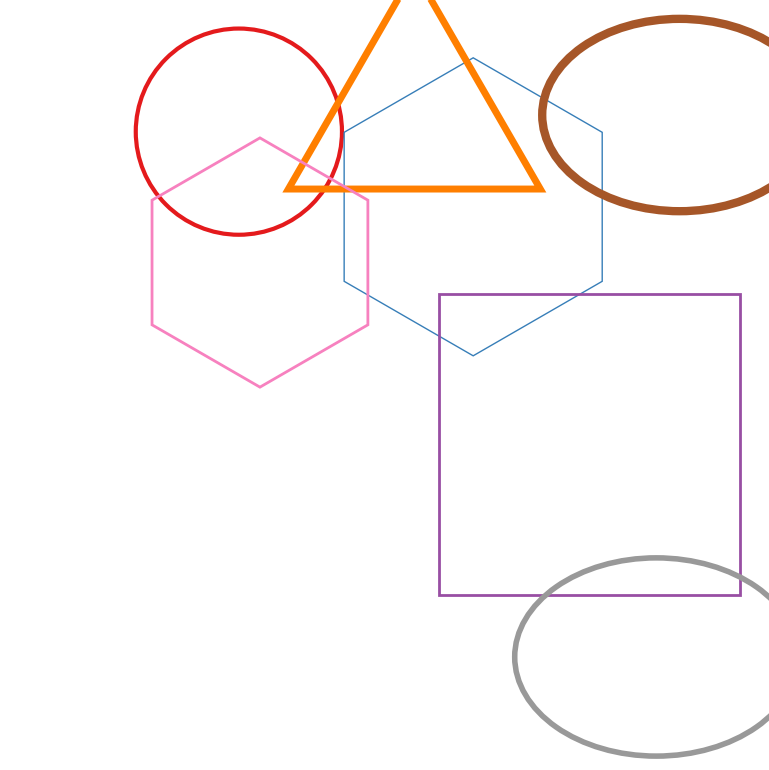[{"shape": "circle", "thickness": 1.5, "radius": 0.67, "center": [0.31, 0.829]}, {"shape": "hexagon", "thickness": 0.5, "radius": 0.97, "center": [0.615, 0.731]}, {"shape": "square", "thickness": 1, "radius": 0.98, "center": [0.766, 0.423]}, {"shape": "triangle", "thickness": 2.5, "radius": 0.94, "center": [0.538, 0.849]}, {"shape": "oval", "thickness": 3, "radius": 0.89, "center": [0.883, 0.851]}, {"shape": "hexagon", "thickness": 1, "radius": 0.81, "center": [0.338, 0.659]}, {"shape": "oval", "thickness": 2, "radius": 0.92, "center": [0.852, 0.147]}]